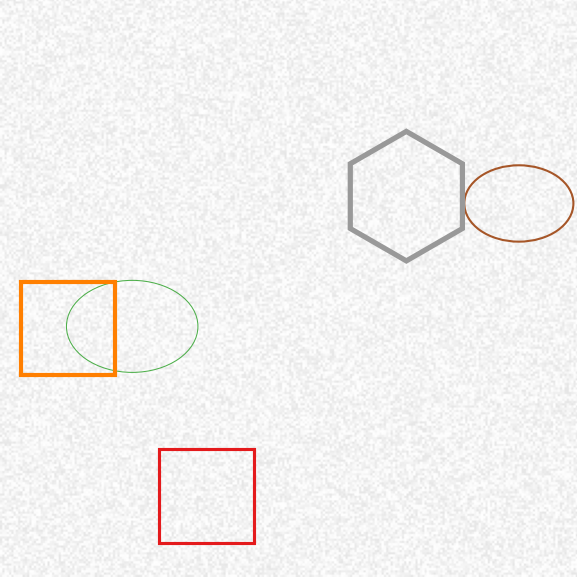[{"shape": "square", "thickness": 1.5, "radius": 0.41, "center": [0.358, 0.14]}, {"shape": "oval", "thickness": 0.5, "radius": 0.57, "center": [0.229, 0.434]}, {"shape": "square", "thickness": 2, "radius": 0.4, "center": [0.118, 0.431]}, {"shape": "oval", "thickness": 1, "radius": 0.47, "center": [0.898, 0.647]}, {"shape": "hexagon", "thickness": 2.5, "radius": 0.56, "center": [0.704, 0.659]}]